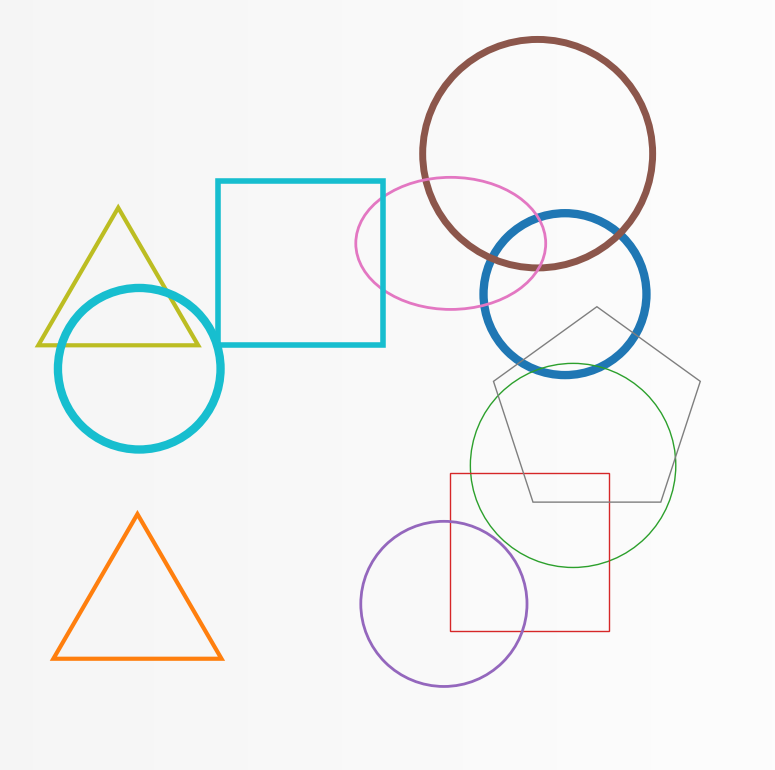[{"shape": "circle", "thickness": 3, "radius": 0.53, "center": [0.729, 0.618]}, {"shape": "triangle", "thickness": 1.5, "radius": 0.63, "center": [0.177, 0.207]}, {"shape": "circle", "thickness": 0.5, "radius": 0.66, "center": [0.739, 0.396]}, {"shape": "square", "thickness": 0.5, "radius": 0.52, "center": [0.683, 0.283]}, {"shape": "circle", "thickness": 1, "radius": 0.54, "center": [0.573, 0.216]}, {"shape": "circle", "thickness": 2.5, "radius": 0.74, "center": [0.694, 0.8]}, {"shape": "oval", "thickness": 1, "radius": 0.61, "center": [0.582, 0.684]}, {"shape": "pentagon", "thickness": 0.5, "radius": 0.7, "center": [0.77, 0.461]}, {"shape": "triangle", "thickness": 1.5, "radius": 0.6, "center": [0.153, 0.611]}, {"shape": "circle", "thickness": 3, "radius": 0.52, "center": [0.18, 0.521]}, {"shape": "square", "thickness": 2, "radius": 0.53, "center": [0.388, 0.658]}]